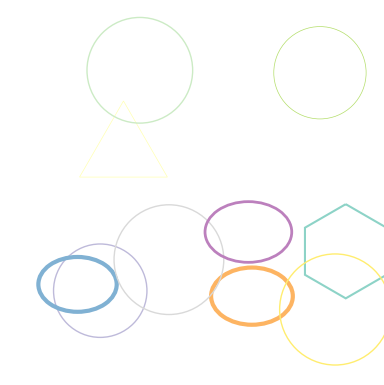[{"shape": "hexagon", "thickness": 1.5, "radius": 0.61, "center": [0.898, 0.347]}, {"shape": "triangle", "thickness": 0.5, "radius": 0.66, "center": [0.321, 0.606]}, {"shape": "circle", "thickness": 1, "radius": 0.61, "center": [0.26, 0.245]}, {"shape": "oval", "thickness": 3, "radius": 0.51, "center": [0.201, 0.261]}, {"shape": "oval", "thickness": 3, "radius": 0.53, "center": [0.654, 0.231]}, {"shape": "circle", "thickness": 0.5, "radius": 0.6, "center": [0.831, 0.811]}, {"shape": "circle", "thickness": 1, "radius": 0.71, "center": [0.439, 0.326]}, {"shape": "oval", "thickness": 2, "radius": 0.56, "center": [0.645, 0.397]}, {"shape": "circle", "thickness": 1, "radius": 0.69, "center": [0.363, 0.817]}, {"shape": "circle", "thickness": 1, "radius": 0.72, "center": [0.871, 0.196]}]